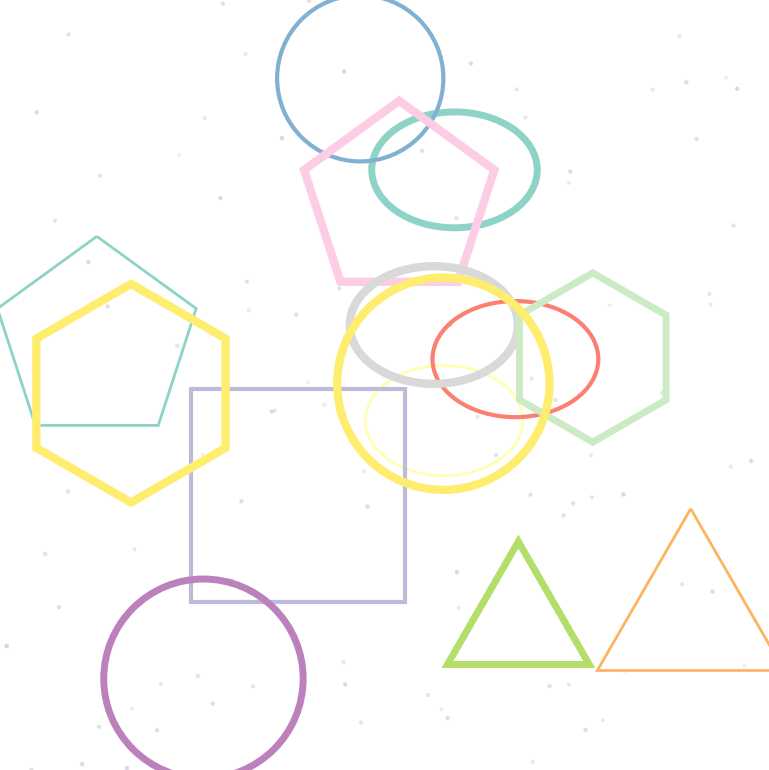[{"shape": "pentagon", "thickness": 1, "radius": 0.68, "center": [0.126, 0.557]}, {"shape": "oval", "thickness": 2.5, "radius": 0.54, "center": [0.59, 0.779]}, {"shape": "oval", "thickness": 1, "radius": 0.51, "center": [0.577, 0.454]}, {"shape": "square", "thickness": 1.5, "radius": 0.69, "center": [0.387, 0.357]}, {"shape": "oval", "thickness": 1.5, "radius": 0.54, "center": [0.669, 0.534]}, {"shape": "circle", "thickness": 1.5, "radius": 0.54, "center": [0.468, 0.898]}, {"shape": "triangle", "thickness": 1, "radius": 0.7, "center": [0.897, 0.199]}, {"shape": "triangle", "thickness": 2.5, "radius": 0.53, "center": [0.673, 0.19]}, {"shape": "pentagon", "thickness": 3, "radius": 0.65, "center": [0.518, 0.739]}, {"shape": "oval", "thickness": 3, "radius": 0.55, "center": [0.563, 0.578]}, {"shape": "circle", "thickness": 2.5, "radius": 0.65, "center": [0.264, 0.119]}, {"shape": "hexagon", "thickness": 2.5, "radius": 0.55, "center": [0.77, 0.536]}, {"shape": "circle", "thickness": 3, "radius": 0.69, "center": [0.576, 0.502]}, {"shape": "hexagon", "thickness": 3, "radius": 0.71, "center": [0.17, 0.489]}]